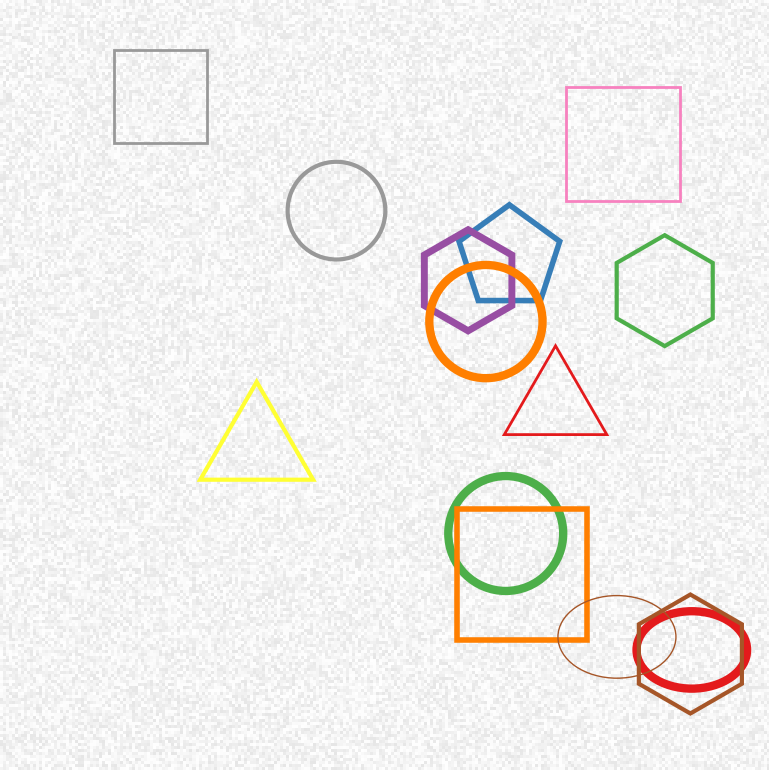[{"shape": "oval", "thickness": 3, "radius": 0.36, "center": [0.898, 0.156]}, {"shape": "triangle", "thickness": 1, "radius": 0.38, "center": [0.722, 0.474]}, {"shape": "pentagon", "thickness": 2, "radius": 0.34, "center": [0.662, 0.665]}, {"shape": "hexagon", "thickness": 1.5, "radius": 0.36, "center": [0.863, 0.623]}, {"shape": "circle", "thickness": 3, "radius": 0.37, "center": [0.657, 0.307]}, {"shape": "hexagon", "thickness": 2.5, "radius": 0.33, "center": [0.608, 0.636]}, {"shape": "circle", "thickness": 3, "radius": 0.37, "center": [0.631, 0.582]}, {"shape": "square", "thickness": 2, "radius": 0.42, "center": [0.678, 0.254]}, {"shape": "triangle", "thickness": 1.5, "radius": 0.42, "center": [0.333, 0.419]}, {"shape": "oval", "thickness": 0.5, "radius": 0.38, "center": [0.801, 0.173]}, {"shape": "hexagon", "thickness": 1.5, "radius": 0.39, "center": [0.897, 0.151]}, {"shape": "square", "thickness": 1, "radius": 0.37, "center": [0.81, 0.813]}, {"shape": "circle", "thickness": 1.5, "radius": 0.32, "center": [0.437, 0.726]}, {"shape": "square", "thickness": 1, "radius": 0.3, "center": [0.208, 0.874]}]